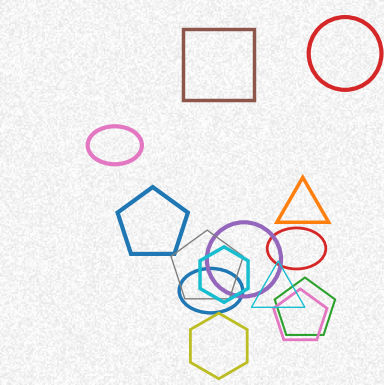[{"shape": "pentagon", "thickness": 3, "radius": 0.48, "center": [0.397, 0.418]}, {"shape": "oval", "thickness": 2.5, "radius": 0.41, "center": [0.548, 0.245]}, {"shape": "triangle", "thickness": 2.5, "radius": 0.39, "center": [0.786, 0.462]}, {"shape": "pentagon", "thickness": 1.5, "radius": 0.41, "center": [0.792, 0.197]}, {"shape": "oval", "thickness": 2, "radius": 0.38, "center": [0.77, 0.355]}, {"shape": "circle", "thickness": 3, "radius": 0.47, "center": [0.896, 0.861]}, {"shape": "circle", "thickness": 3, "radius": 0.48, "center": [0.634, 0.326]}, {"shape": "square", "thickness": 2.5, "radius": 0.46, "center": [0.569, 0.833]}, {"shape": "oval", "thickness": 3, "radius": 0.35, "center": [0.298, 0.623]}, {"shape": "pentagon", "thickness": 2, "radius": 0.37, "center": [0.78, 0.177]}, {"shape": "pentagon", "thickness": 1, "radius": 0.49, "center": [0.538, 0.304]}, {"shape": "hexagon", "thickness": 2, "radius": 0.43, "center": [0.568, 0.101]}, {"shape": "hexagon", "thickness": 2.5, "radius": 0.36, "center": [0.582, 0.287]}, {"shape": "triangle", "thickness": 1, "radius": 0.4, "center": [0.723, 0.242]}]